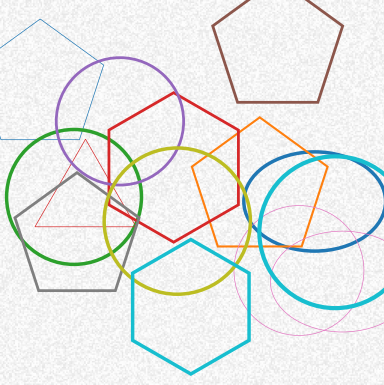[{"shape": "pentagon", "thickness": 0.5, "radius": 0.87, "center": [0.104, 0.777]}, {"shape": "oval", "thickness": 2.5, "radius": 0.92, "center": [0.817, 0.477]}, {"shape": "pentagon", "thickness": 1.5, "radius": 0.93, "center": [0.675, 0.51]}, {"shape": "circle", "thickness": 2.5, "radius": 0.88, "center": [0.192, 0.488]}, {"shape": "hexagon", "thickness": 2, "radius": 0.97, "center": [0.451, 0.565]}, {"shape": "triangle", "thickness": 0.5, "radius": 0.76, "center": [0.222, 0.487]}, {"shape": "circle", "thickness": 2, "radius": 0.83, "center": [0.312, 0.685]}, {"shape": "pentagon", "thickness": 2, "radius": 0.89, "center": [0.721, 0.878]}, {"shape": "oval", "thickness": 0.5, "radius": 0.94, "center": [0.889, 0.269]}, {"shape": "circle", "thickness": 0.5, "radius": 0.84, "center": [0.776, 0.297]}, {"shape": "pentagon", "thickness": 2, "radius": 0.85, "center": [0.2, 0.382]}, {"shape": "circle", "thickness": 2.5, "radius": 0.95, "center": [0.461, 0.426]}, {"shape": "circle", "thickness": 3, "radius": 0.99, "center": [0.871, 0.397]}, {"shape": "hexagon", "thickness": 2.5, "radius": 0.87, "center": [0.496, 0.203]}]